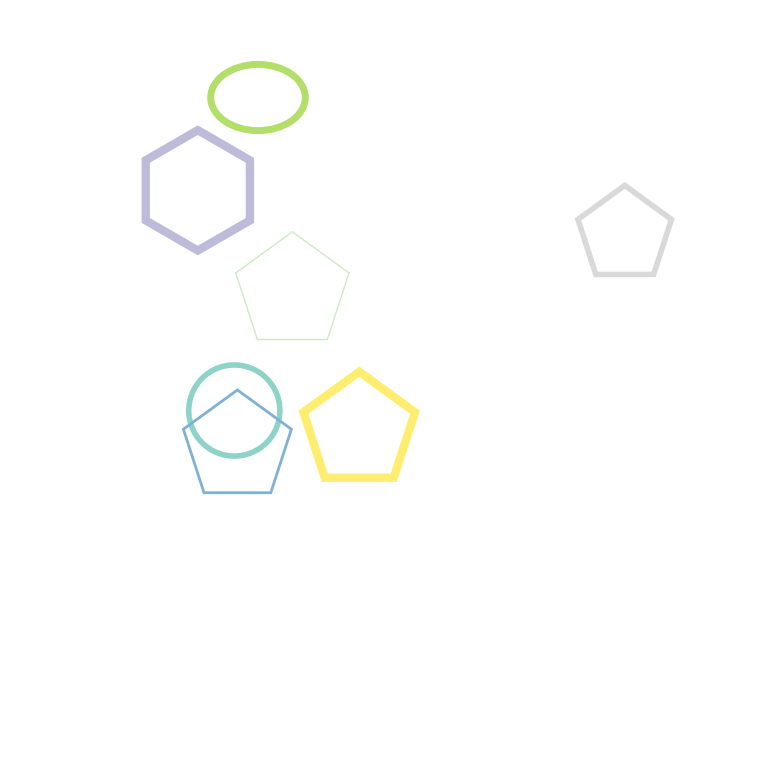[{"shape": "circle", "thickness": 2, "radius": 0.3, "center": [0.304, 0.467]}, {"shape": "hexagon", "thickness": 3, "radius": 0.39, "center": [0.257, 0.753]}, {"shape": "pentagon", "thickness": 1, "radius": 0.37, "center": [0.308, 0.42]}, {"shape": "oval", "thickness": 2.5, "radius": 0.31, "center": [0.335, 0.873]}, {"shape": "pentagon", "thickness": 2, "radius": 0.32, "center": [0.811, 0.695]}, {"shape": "pentagon", "thickness": 0.5, "radius": 0.39, "center": [0.38, 0.622]}, {"shape": "pentagon", "thickness": 3, "radius": 0.38, "center": [0.467, 0.441]}]